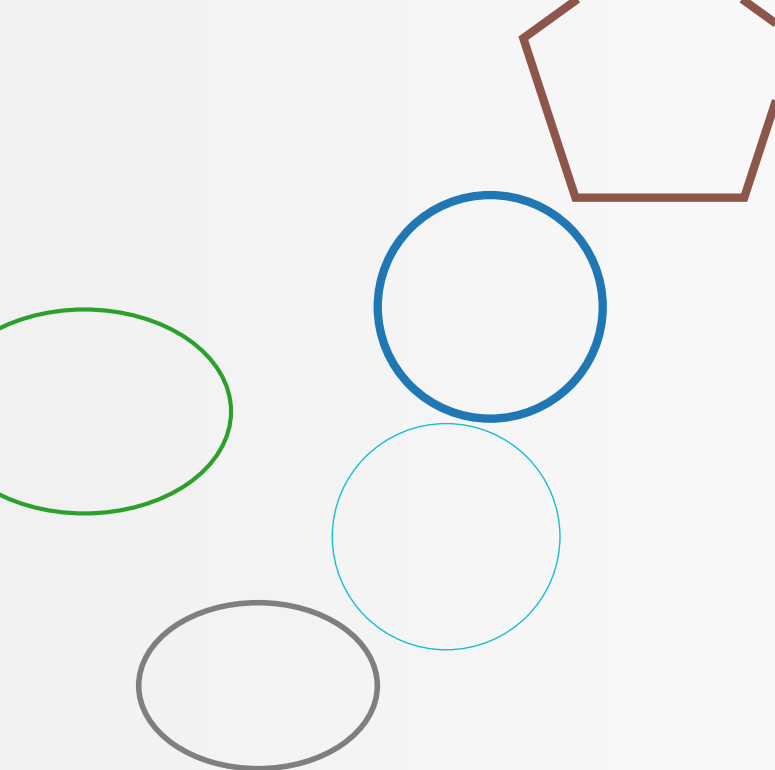[{"shape": "circle", "thickness": 3, "radius": 0.73, "center": [0.633, 0.601]}, {"shape": "oval", "thickness": 1.5, "radius": 0.95, "center": [0.109, 0.466]}, {"shape": "pentagon", "thickness": 3, "radius": 0.93, "center": [0.851, 0.893]}, {"shape": "oval", "thickness": 2, "radius": 0.77, "center": [0.333, 0.11]}, {"shape": "circle", "thickness": 0.5, "radius": 0.73, "center": [0.576, 0.303]}]